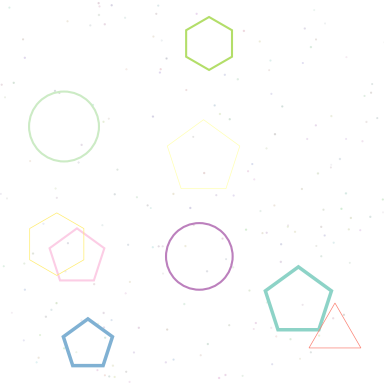[{"shape": "pentagon", "thickness": 2.5, "radius": 0.45, "center": [0.775, 0.217]}, {"shape": "pentagon", "thickness": 0.5, "radius": 0.5, "center": [0.529, 0.59]}, {"shape": "triangle", "thickness": 0.5, "radius": 0.39, "center": [0.87, 0.135]}, {"shape": "pentagon", "thickness": 2.5, "radius": 0.34, "center": [0.228, 0.105]}, {"shape": "hexagon", "thickness": 1.5, "radius": 0.34, "center": [0.543, 0.887]}, {"shape": "pentagon", "thickness": 1.5, "radius": 0.37, "center": [0.2, 0.332]}, {"shape": "circle", "thickness": 1.5, "radius": 0.43, "center": [0.518, 0.334]}, {"shape": "circle", "thickness": 1.5, "radius": 0.45, "center": [0.166, 0.671]}, {"shape": "hexagon", "thickness": 0.5, "radius": 0.41, "center": [0.147, 0.366]}]